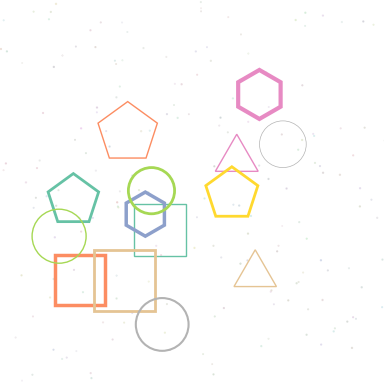[{"shape": "square", "thickness": 1, "radius": 0.34, "center": [0.415, 0.402]}, {"shape": "pentagon", "thickness": 2, "radius": 0.35, "center": [0.191, 0.48]}, {"shape": "square", "thickness": 2.5, "radius": 0.32, "center": [0.208, 0.273]}, {"shape": "pentagon", "thickness": 1, "radius": 0.41, "center": [0.332, 0.655]}, {"shape": "hexagon", "thickness": 2.5, "radius": 0.29, "center": [0.377, 0.444]}, {"shape": "triangle", "thickness": 1, "radius": 0.32, "center": [0.615, 0.587]}, {"shape": "hexagon", "thickness": 3, "radius": 0.32, "center": [0.674, 0.755]}, {"shape": "circle", "thickness": 2, "radius": 0.3, "center": [0.393, 0.505]}, {"shape": "circle", "thickness": 1, "radius": 0.35, "center": [0.154, 0.386]}, {"shape": "pentagon", "thickness": 2, "radius": 0.36, "center": [0.602, 0.496]}, {"shape": "triangle", "thickness": 1, "radius": 0.32, "center": [0.663, 0.287]}, {"shape": "square", "thickness": 2, "radius": 0.4, "center": [0.324, 0.272]}, {"shape": "circle", "thickness": 1.5, "radius": 0.34, "center": [0.421, 0.157]}, {"shape": "circle", "thickness": 0.5, "radius": 0.3, "center": [0.735, 0.625]}]